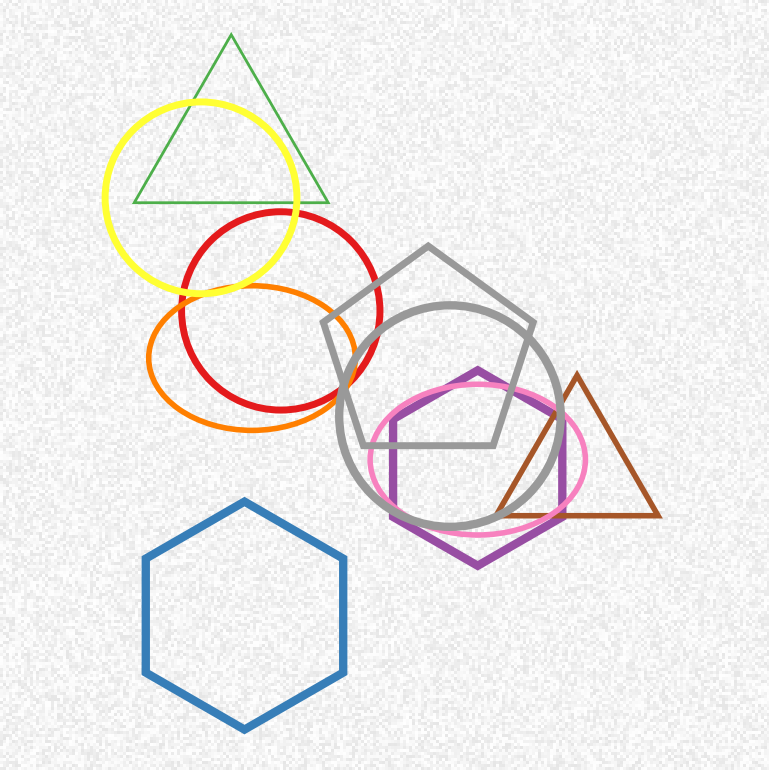[{"shape": "circle", "thickness": 2.5, "radius": 0.64, "center": [0.365, 0.596]}, {"shape": "hexagon", "thickness": 3, "radius": 0.74, "center": [0.318, 0.201]}, {"shape": "triangle", "thickness": 1, "radius": 0.73, "center": [0.3, 0.809]}, {"shape": "hexagon", "thickness": 3, "radius": 0.63, "center": [0.62, 0.392]}, {"shape": "oval", "thickness": 2, "radius": 0.67, "center": [0.327, 0.535]}, {"shape": "circle", "thickness": 2.5, "radius": 0.62, "center": [0.261, 0.743]}, {"shape": "triangle", "thickness": 2, "radius": 0.61, "center": [0.749, 0.391]}, {"shape": "oval", "thickness": 2, "radius": 0.7, "center": [0.62, 0.403]}, {"shape": "circle", "thickness": 3, "radius": 0.72, "center": [0.584, 0.46]}, {"shape": "pentagon", "thickness": 2.5, "radius": 0.72, "center": [0.556, 0.537]}]